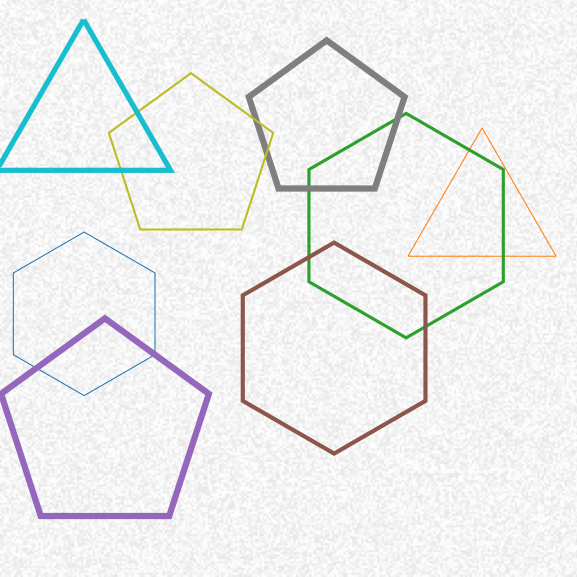[{"shape": "hexagon", "thickness": 0.5, "radius": 0.71, "center": [0.146, 0.456]}, {"shape": "triangle", "thickness": 0.5, "radius": 0.74, "center": [0.835, 0.629]}, {"shape": "hexagon", "thickness": 1.5, "radius": 0.97, "center": [0.703, 0.608]}, {"shape": "pentagon", "thickness": 3, "radius": 0.95, "center": [0.182, 0.259]}, {"shape": "hexagon", "thickness": 2, "radius": 0.91, "center": [0.579, 0.396]}, {"shape": "pentagon", "thickness": 3, "radius": 0.71, "center": [0.566, 0.787]}, {"shape": "pentagon", "thickness": 1, "radius": 0.75, "center": [0.331, 0.723]}, {"shape": "triangle", "thickness": 2.5, "radius": 0.87, "center": [0.145, 0.791]}]